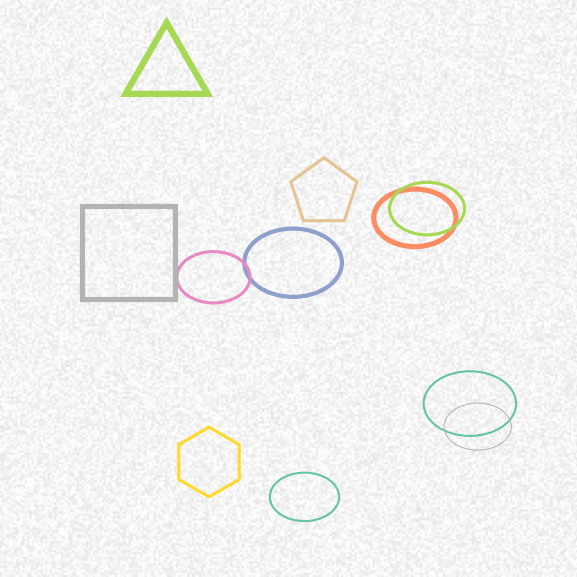[{"shape": "oval", "thickness": 1, "radius": 0.4, "center": [0.814, 0.3]}, {"shape": "oval", "thickness": 1, "radius": 0.3, "center": [0.527, 0.139]}, {"shape": "oval", "thickness": 2.5, "radius": 0.36, "center": [0.718, 0.622]}, {"shape": "oval", "thickness": 2, "radius": 0.42, "center": [0.508, 0.544]}, {"shape": "oval", "thickness": 1.5, "radius": 0.32, "center": [0.37, 0.519]}, {"shape": "oval", "thickness": 1.5, "radius": 0.32, "center": [0.739, 0.638]}, {"shape": "triangle", "thickness": 3, "radius": 0.41, "center": [0.289, 0.878]}, {"shape": "hexagon", "thickness": 1.5, "radius": 0.3, "center": [0.362, 0.199]}, {"shape": "pentagon", "thickness": 1.5, "radius": 0.3, "center": [0.561, 0.666]}, {"shape": "oval", "thickness": 0.5, "radius": 0.29, "center": [0.827, 0.26]}, {"shape": "square", "thickness": 2.5, "radius": 0.4, "center": [0.223, 0.562]}]